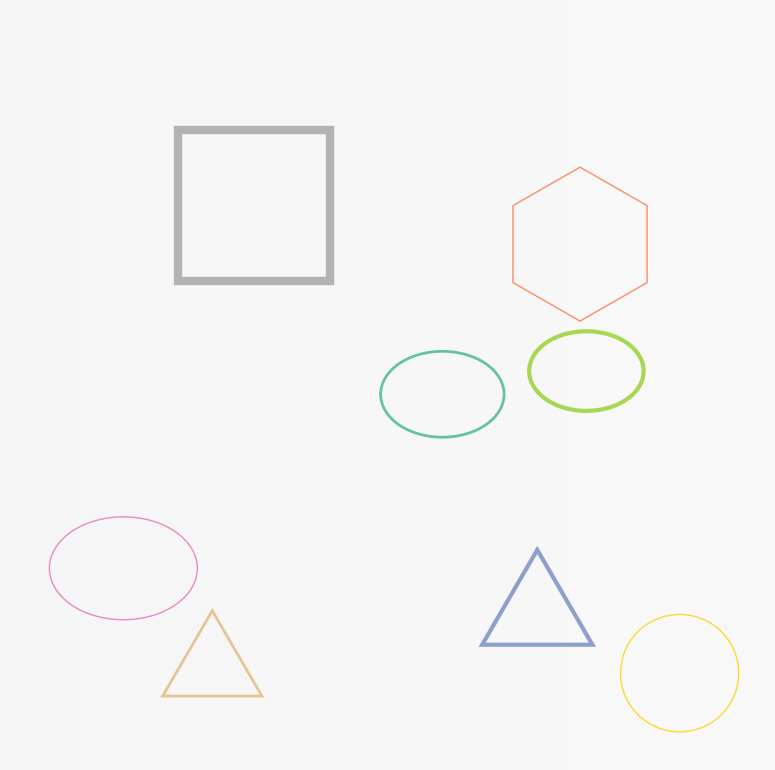[{"shape": "oval", "thickness": 1, "radius": 0.4, "center": [0.571, 0.488]}, {"shape": "hexagon", "thickness": 0.5, "radius": 0.5, "center": [0.748, 0.683]}, {"shape": "triangle", "thickness": 1.5, "radius": 0.41, "center": [0.693, 0.204]}, {"shape": "oval", "thickness": 0.5, "radius": 0.48, "center": [0.159, 0.262]}, {"shape": "oval", "thickness": 1.5, "radius": 0.37, "center": [0.757, 0.518]}, {"shape": "circle", "thickness": 0.5, "radius": 0.38, "center": [0.877, 0.126]}, {"shape": "triangle", "thickness": 1, "radius": 0.37, "center": [0.274, 0.133]}, {"shape": "square", "thickness": 3, "radius": 0.49, "center": [0.327, 0.733]}]